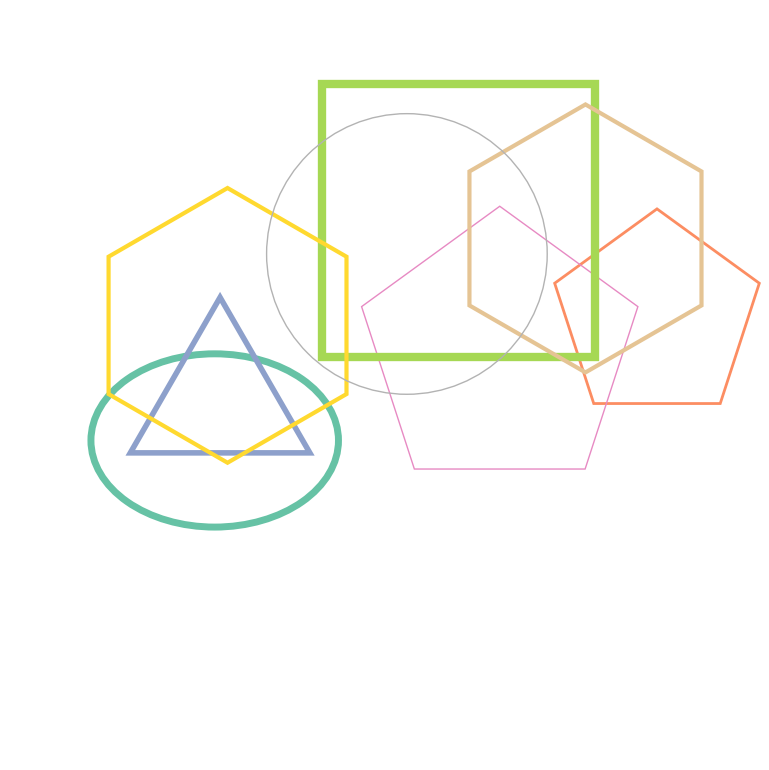[{"shape": "oval", "thickness": 2.5, "radius": 0.8, "center": [0.279, 0.428]}, {"shape": "pentagon", "thickness": 1, "radius": 0.7, "center": [0.853, 0.589]}, {"shape": "triangle", "thickness": 2, "radius": 0.67, "center": [0.286, 0.479]}, {"shape": "pentagon", "thickness": 0.5, "radius": 0.94, "center": [0.649, 0.543]}, {"shape": "square", "thickness": 3, "radius": 0.89, "center": [0.596, 0.714]}, {"shape": "hexagon", "thickness": 1.5, "radius": 0.89, "center": [0.296, 0.577]}, {"shape": "hexagon", "thickness": 1.5, "radius": 0.87, "center": [0.76, 0.69]}, {"shape": "circle", "thickness": 0.5, "radius": 0.91, "center": [0.528, 0.67]}]